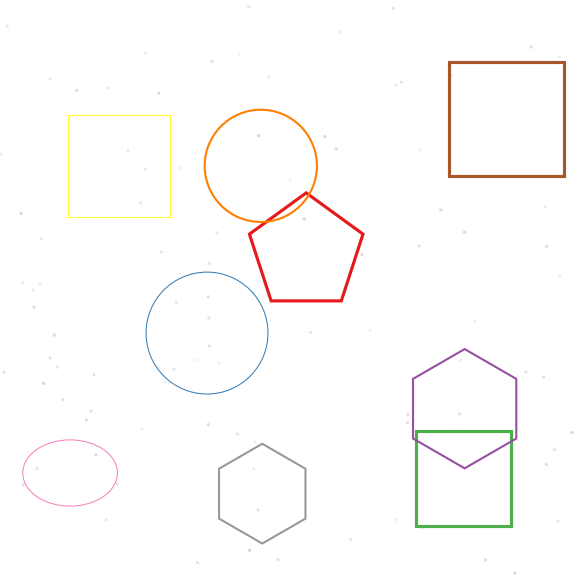[{"shape": "pentagon", "thickness": 1.5, "radius": 0.52, "center": [0.53, 0.562]}, {"shape": "circle", "thickness": 0.5, "radius": 0.53, "center": [0.358, 0.422]}, {"shape": "square", "thickness": 1.5, "radius": 0.41, "center": [0.803, 0.171]}, {"shape": "hexagon", "thickness": 1, "radius": 0.52, "center": [0.805, 0.291]}, {"shape": "circle", "thickness": 1, "radius": 0.49, "center": [0.452, 0.712]}, {"shape": "square", "thickness": 0.5, "radius": 0.44, "center": [0.207, 0.711]}, {"shape": "square", "thickness": 1.5, "radius": 0.5, "center": [0.877, 0.793]}, {"shape": "oval", "thickness": 0.5, "radius": 0.41, "center": [0.121, 0.18]}, {"shape": "hexagon", "thickness": 1, "radius": 0.43, "center": [0.454, 0.144]}]